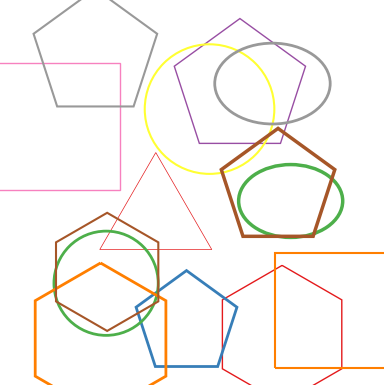[{"shape": "triangle", "thickness": 0.5, "radius": 0.84, "center": [0.405, 0.436]}, {"shape": "hexagon", "thickness": 1, "radius": 0.9, "center": [0.733, 0.132]}, {"shape": "pentagon", "thickness": 2, "radius": 0.69, "center": [0.484, 0.159]}, {"shape": "circle", "thickness": 2, "radius": 0.68, "center": [0.276, 0.264]}, {"shape": "oval", "thickness": 2.5, "radius": 0.68, "center": [0.755, 0.478]}, {"shape": "pentagon", "thickness": 1, "radius": 0.9, "center": [0.623, 0.773]}, {"shape": "square", "thickness": 1.5, "radius": 0.75, "center": [0.864, 0.193]}, {"shape": "hexagon", "thickness": 2, "radius": 0.98, "center": [0.261, 0.121]}, {"shape": "circle", "thickness": 1.5, "radius": 0.84, "center": [0.544, 0.717]}, {"shape": "hexagon", "thickness": 1.5, "radius": 0.77, "center": [0.278, 0.294]}, {"shape": "pentagon", "thickness": 2.5, "radius": 0.77, "center": [0.722, 0.512]}, {"shape": "square", "thickness": 1, "radius": 0.83, "center": [0.147, 0.672]}, {"shape": "pentagon", "thickness": 1.5, "radius": 0.84, "center": [0.248, 0.86]}, {"shape": "oval", "thickness": 2, "radius": 0.75, "center": [0.708, 0.783]}]